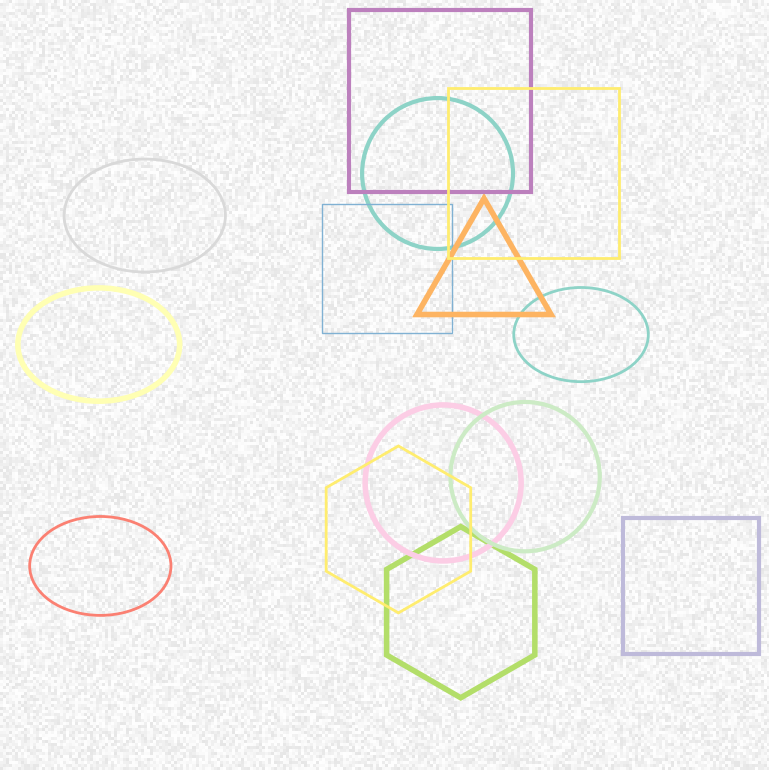[{"shape": "circle", "thickness": 1.5, "radius": 0.49, "center": [0.568, 0.775]}, {"shape": "oval", "thickness": 1, "radius": 0.44, "center": [0.755, 0.565]}, {"shape": "oval", "thickness": 2, "radius": 0.53, "center": [0.128, 0.553]}, {"shape": "square", "thickness": 1.5, "radius": 0.44, "center": [0.897, 0.239]}, {"shape": "oval", "thickness": 1, "radius": 0.46, "center": [0.13, 0.265]}, {"shape": "square", "thickness": 0.5, "radius": 0.42, "center": [0.502, 0.651]}, {"shape": "triangle", "thickness": 2, "radius": 0.5, "center": [0.629, 0.642]}, {"shape": "hexagon", "thickness": 2, "radius": 0.56, "center": [0.598, 0.205]}, {"shape": "circle", "thickness": 2, "radius": 0.51, "center": [0.576, 0.373]}, {"shape": "oval", "thickness": 1, "radius": 0.52, "center": [0.188, 0.72]}, {"shape": "square", "thickness": 1.5, "radius": 0.59, "center": [0.572, 0.869]}, {"shape": "circle", "thickness": 1.5, "radius": 0.48, "center": [0.682, 0.381]}, {"shape": "hexagon", "thickness": 1, "radius": 0.54, "center": [0.517, 0.312]}, {"shape": "square", "thickness": 1, "radius": 0.55, "center": [0.693, 0.775]}]